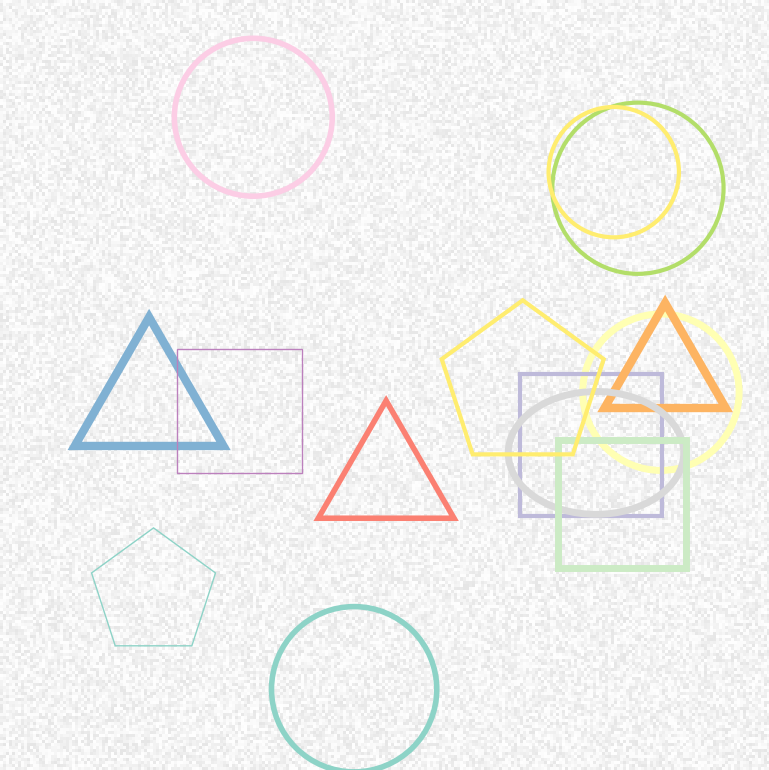[{"shape": "circle", "thickness": 2, "radius": 0.54, "center": [0.46, 0.105]}, {"shape": "pentagon", "thickness": 0.5, "radius": 0.42, "center": [0.199, 0.23]}, {"shape": "circle", "thickness": 2.5, "radius": 0.51, "center": [0.858, 0.491]}, {"shape": "square", "thickness": 1.5, "radius": 0.46, "center": [0.768, 0.422]}, {"shape": "triangle", "thickness": 2, "radius": 0.51, "center": [0.501, 0.378]}, {"shape": "triangle", "thickness": 3, "radius": 0.56, "center": [0.194, 0.477]}, {"shape": "triangle", "thickness": 3, "radius": 0.45, "center": [0.864, 0.516]}, {"shape": "circle", "thickness": 1.5, "radius": 0.56, "center": [0.829, 0.756]}, {"shape": "circle", "thickness": 2, "radius": 0.51, "center": [0.329, 0.848]}, {"shape": "oval", "thickness": 2.5, "radius": 0.57, "center": [0.774, 0.412]}, {"shape": "square", "thickness": 0.5, "radius": 0.4, "center": [0.311, 0.466]}, {"shape": "square", "thickness": 2.5, "radius": 0.42, "center": [0.808, 0.346]}, {"shape": "circle", "thickness": 1.5, "radius": 0.42, "center": [0.797, 0.776]}, {"shape": "pentagon", "thickness": 1.5, "radius": 0.55, "center": [0.679, 0.499]}]